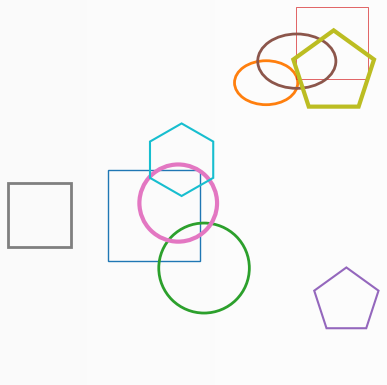[{"shape": "square", "thickness": 1, "radius": 0.59, "center": [0.398, 0.439]}, {"shape": "oval", "thickness": 2, "radius": 0.41, "center": [0.687, 0.785]}, {"shape": "circle", "thickness": 2, "radius": 0.58, "center": [0.527, 0.304]}, {"shape": "square", "thickness": 0.5, "radius": 0.47, "center": [0.856, 0.889]}, {"shape": "pentagon", "thickness": 1.5, "radius": 0.44, "center": [0.894, 0.218]}, {"shape": "oval", "thickness": 2, "radius": 0.5, "center": [0.766, 0.841]}, {"shape": "circle", "thickness": 3, "radius": 0.5, "center": [0.46, 0.473]}, {"shape": "square", "thickness": 2, "radius": 0.41, "center": [0.102, 0.442]}, {"shape": "pentagon", "thickness": 3, "radius": 0.55, "center": [0.861, 0.812]}, {"shape": "hexagon", "thickness": 1.5, "radius": 0.47, "center": [0.469, 0.585]}]